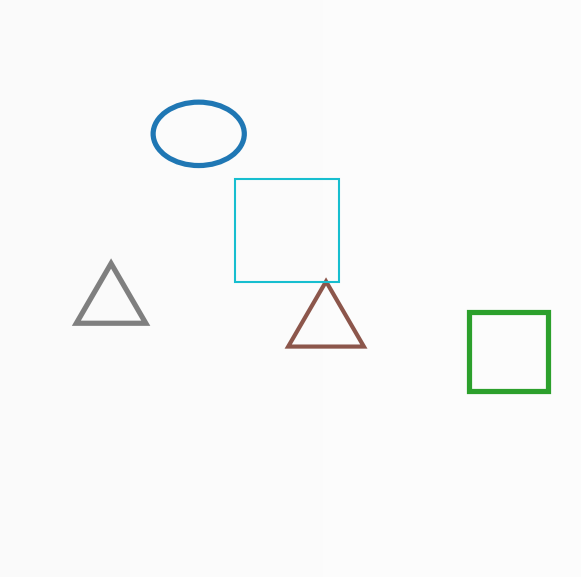[{"shape": "oval", "thickness": 2.5, "radius": 0.39, "center": [0.342, 0.767]}, {"shape": "square", "thickness": 2.5, "radius": 0.34, "center": [0.874, 0.391]}, {"shape": "triangle", "thickness": 2, "radius": 0.38, "center": [0.561, 0.437]}, {"shape": "triangle", "thickness": 2.5, "radius": 0.34, "center": [0.191, 0.474]}, {"shape": "square", "thickness": 1, "radius": 0.45, "center": [0.493, 0.6]}]